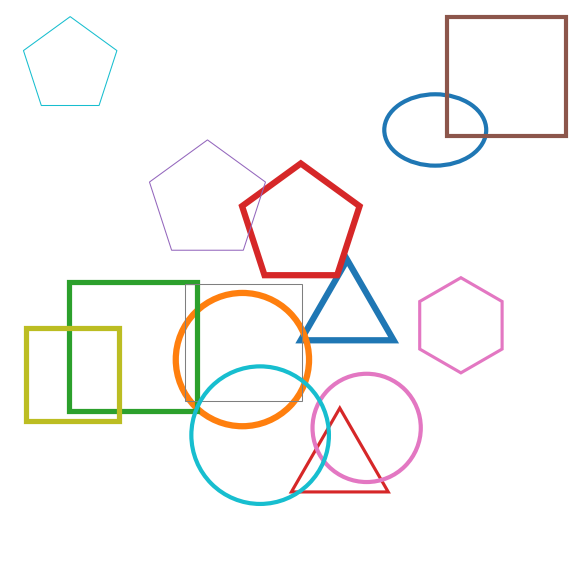[{"shape": "triangle", "thickness": 3, "radius": 0.46, "center": [0.601, 0.456]}, {"shape": "oval", "thickness": 2, "radius": 0.44, "center": [0.754, 0.774]}, {"shape": "circle", "thickness": 3, "radius": 0.58, "center": [0.42, 0.376]}, {"shape": "square", "thickness": 2.5, "radius": 0.56, "center": [0.23, 0.399]}, {"shape": "triangle", "thickness": 1.5, "radius": 0.48, "center": [0.588, 0.196]}, {"shape": "pentagon", "thickness": 3, "radius": 0.53, "center": [0.521, 0.609]}, {"shape": "pentagon", "thickness": 0.5, "radius": 0.53, "center": [0.359, 0.651]}, {"shape": "square", "thickness": 2, "radius": 0.52, "center": [0.877, 0.867]}, {"shape": "circle", "thickness": 2, "radius": 0.47, "center": [0.635, 0.258]}, {"shape": "hexagon", "thickness": 1.5, "radius": 0.41, "center": [0.798, 0.436]}, {"shape": "square", "thickness": 0.5, "radius": 0.51, "center": [0.421, 0.406]}, {"shape": "square", "thickness": 2.5, "radius": 0.4, "center": [0.126, 0.351]}, {"shape": "pentagon", "thickness": 0.5, "radius": 0.43, "center": [0.122, 0.885]}, {"shape": "circle", "thickness": 2, "radius": 0.6, "center": [0.45, 0.246]}]